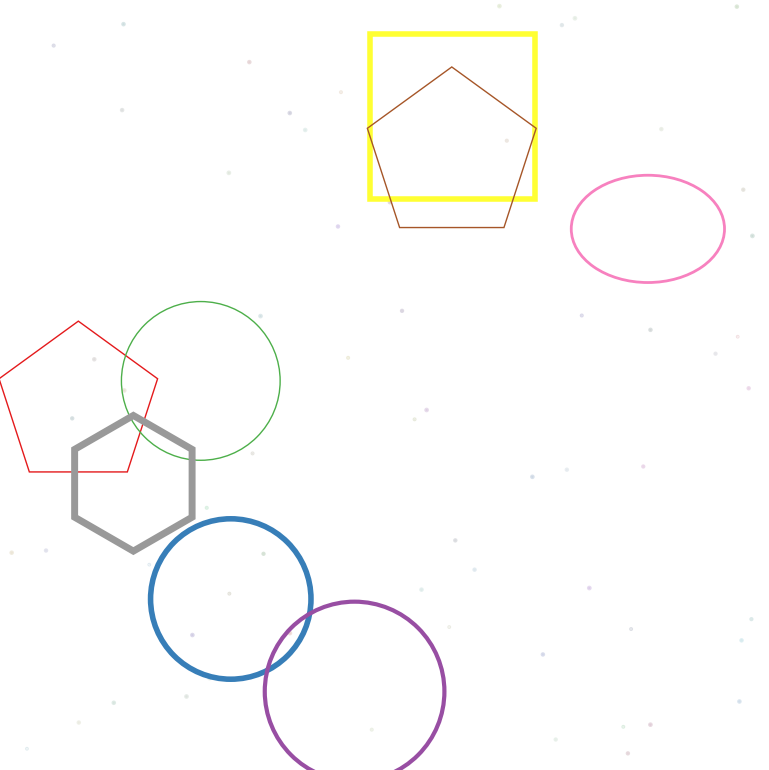[{"shape": "pentagon", "thickness": 0.5, "radius": 0.54, "center": [0.102, 0.475]}, {"shape": "circle", "thickness": 2, "radius": 0.52, "center": [0.3, 0.222]}, {"shape": "circle", "thickness": 0.5, "radius": 0.52, "center": [0.261, 0.505]}, {"shape": "circle", "thickness": 1.5, "radius": 0.58, "center": [0.461, 0.102]}, {"shape": "square", "thickness": 2, "radius": 0.54, "center": [0.588, 0.848]}, {"shape": "pentagon", "thickness": 0.5, "radius": 0.58, "center": [0.587, 0.798]}, {"shape": "oval", "thickness": 1, "radius": 0.5, "center": [0.841, 0.703]}, {"shape": "hexagon", "thickness": 2.5, "radius": 0.44, "center": [0.173, 0.372]}]